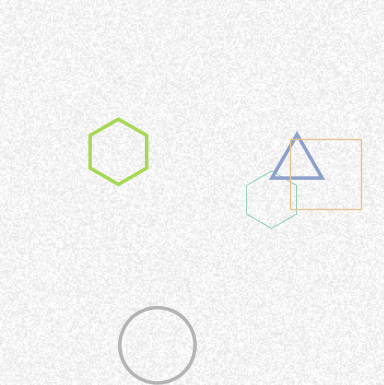[{"shape": "hexagon", "thickness": 0.5, "radius": 0.37, "center": [0.705, 0.481]}, {"shape": "triangle", "thickness": 2.5, "radius": 0.38, "center": [0.772, 0.575]}, {"shape": "hexagon", "thickness": 2.5, "radius": 0.42, "center": [0.308, 0.606]}, {"shape": "square", "thickness": 1, "radius": 0.46, "center": [0.845, 0.548]}, {"shape": "circle", "thickness": 2.5, "radius": 0.49, "center": [0.409, 0.103]}]